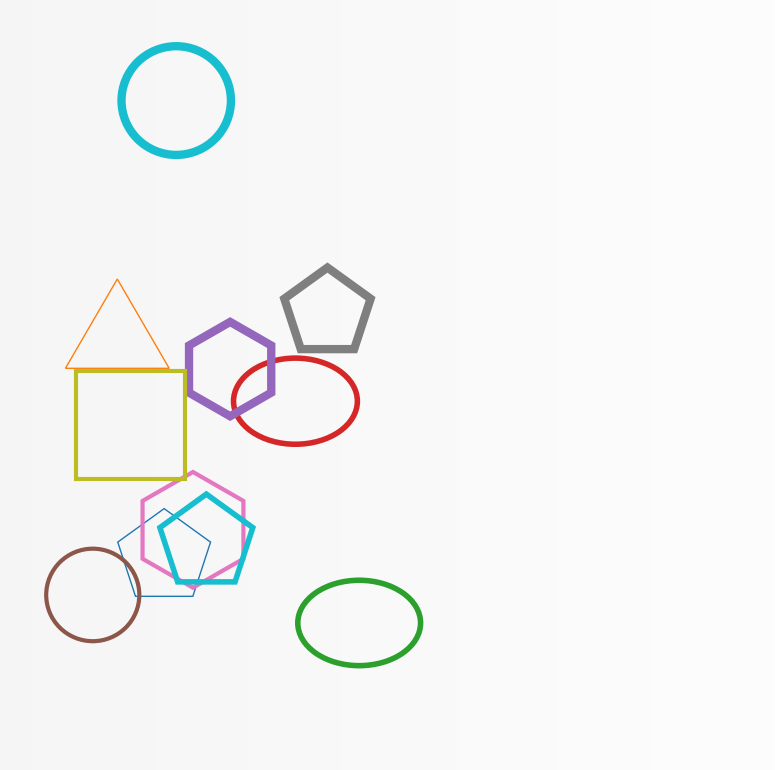[{"shape": "pentagon", "thickness": 0.5, "radius": 0.31, "center": [0.212, 0.277]}, {"shape": "triangle", "thickness": 0.5, "radius": 0.39, "center": [0.151, 0.56]}, {"shape": "oval", "thickness": 2, "radius": 0.4, "center": [0.463, 0.191]}, {"shape": "oval", "thickness": 2, "radius": 0.4, "center": [0.381, 0.479]}, {"shape": "hexagon", "thickness": 3, "radius": 0.31, "center": [0.297, 0.521]}, {"shape": "circle", "thickness": 1.5, "radius": 0.3, "center": [0.12, 0.227]}, {"shape": "hexagon", "thickness": 1.5, "radius": 0.38, "center": [0.249, 0.312]}, {"shape": "pentagon", "thickness": 3, "radius": 0.29, "center": [0.423, 0.594]}, {"shape": "square", "thickness": 1.5, "radius": 0.35, "center": [0.168, 0.449]}, {"shape": "circle", "thickness": 3, "radius": 0.35, "center": [0.227, 0.869]}, {"shape": "pentagon", "thickness": 2, "radius": 0.32, "center": [0.266, 0.295]}]